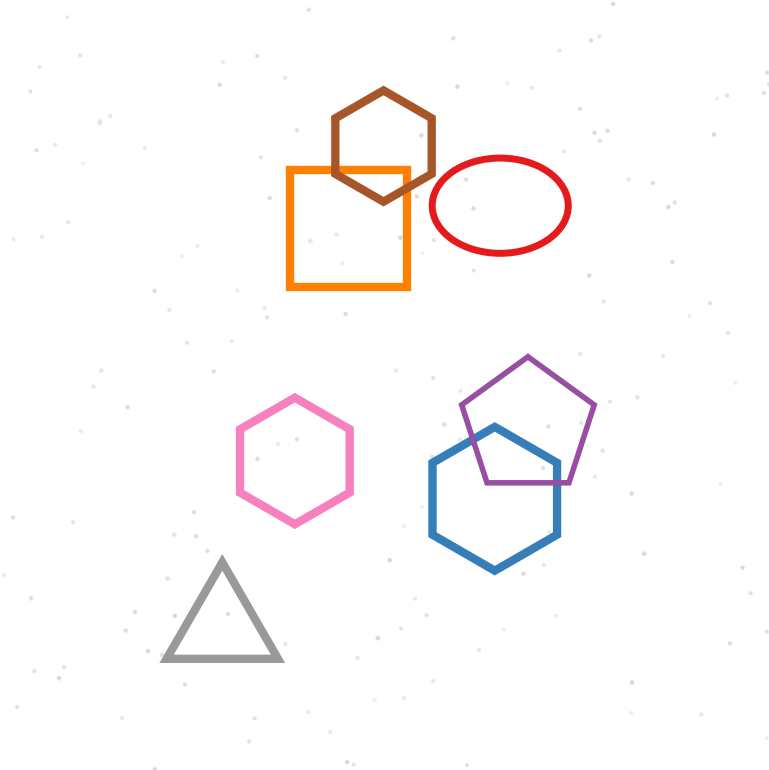[{"shape": "oval", "thickness": 2.5, "radius": 0.44, "center": [0.65, 0.733]}, {"shape": "hexagon", "thickness": 3, "radius": 0.47, "center": [0.643, 0.352]}, {"shape": "pentagon", "thickness": 2, "radius": 0.45, "center": [0.686, 0.446]}, {"shape": "square", "thickness": 3, "radius": 0.38, "center": [0.453, 0.704]}, {"shape": "hexagon", "thickness": 3, "radius": 0.36, "center": [0.498, 0.81]}, {"shape": "hexagon", "thickness": 3, "radius": 0.41, "center": [0.383, 0.401]}, {"shape": "triangle", "thickness": 3, "radius": 0.42, "center": [0.289, 0.186]}]